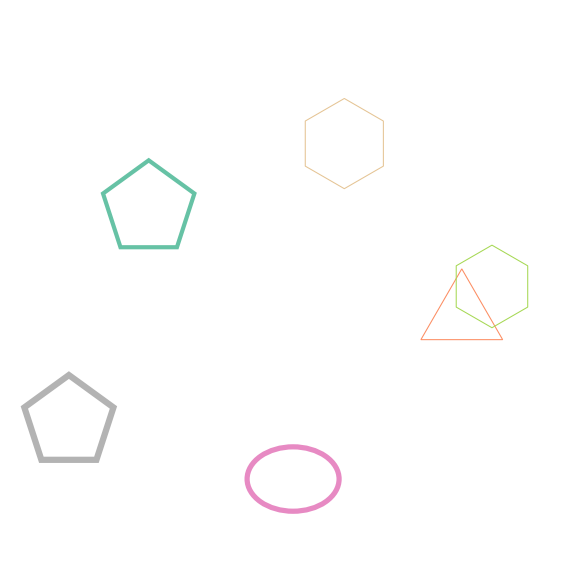[{"shape": "pentagon", "thickness": 2, "radius": 0.42, "center": [0.258, 0.638]}, {"shape": "triangle", "thickness": 0.5, "radius": 0.41, "center": [0.8, 0.452]}, {"shape": "oval", "thickness": 2.5, "radius": 0.4, "center": [0.508, 0.17]}, {"shape": "hexagon", "thickness": 0.5, "radius": 0.36, "center": [0.852, 0.503]}, {"shape": "hexagon", "thickness": 0.5, "radius": 0.39, "center": [0.596, 0.751]}, {"shape": "pentagon", "thickness": 3, "radius": 0.41, "center": [0.119, 0.269]}]